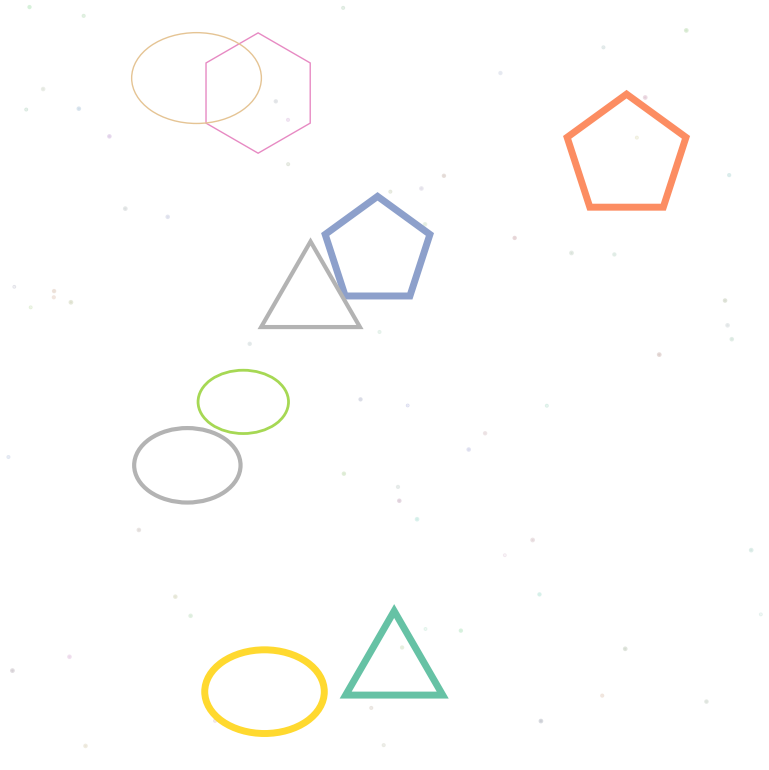[{"shape": "triangle", "thickness": 2.5, "radius": 0.36, "center": [0.512, 0.134]}, {"shape": "pentagon", "thickness": 2.5, "radius": 0.41, "center": [0.814, 0.797]}, {"shape": "pentagon", "thickness": 2.5, "radius": 0.36, "center": [0.49, 0.673]}, {"shape": "hexagon", "thickness": 0.5, "radius": 0.39, "center": [0.335, 0.879]}, {"shape": "oval", "thickness": 1, "radius": 0.29, "center": [0.316, 0.478]}, {"shape": "oval", "thickness": 2.5, "radius": 0.39, "center": [0.344, 0.102]}, {"shape": "oval", "thickness": 0.5, "radius": 0.42, "center": [0.255, 0.899]}, {"shape": "oval", "thickness": 1.5, "radius": 0.35, "center": [0.243, 0.396]}, {"shape": "triangle", "thickness": 1.5, "radius": 0.37, "center": [0.403, 0.612]}]